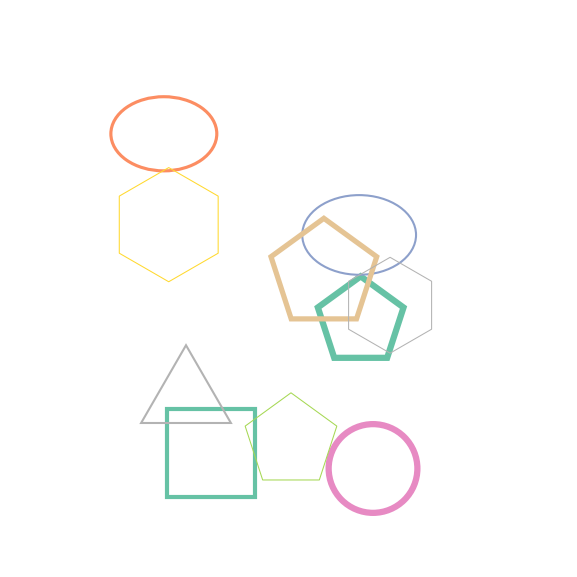[{"shape": "square", "thickness": 2, "radius": 0.38, "center": [0.365, 0.214]}, {"shape": "pentagon", "thickness": 3, "radius": 0.39, "center": [0.625, 0.443]}, {"shape": "oval", "thickness": 1.5, "radius": 0.46, "center": [0.284, 0.767]}, {"shape": "oval", "thickness": 1, "radius": 0.49, "center": [0.622, 0.592]}, {"shape": "circle", "thickness": 3, "radius": 0.38, "center": [0.646, 0.188]}, {"shape": "pentagon", "thickness": 0.5, "radius": 0.42, "center": [0.504, 0.236]}, {"shape": "hexagon", "thickness": 0.5, "radius": 0.49, "center": [0.292, 0.61]}, {"shape": "pentagon", "thickness": 2.5, "radius": 0.48, "center": [0.561, 0.525]}, {"shape": "hexagon", "thickness": 0.5, "radius": 0.41, "center": [0.675, 0.471]}, {"shape": "triangle", "thickness": 1, "radius": 0.45, "center": [0.322, 0.312]}]